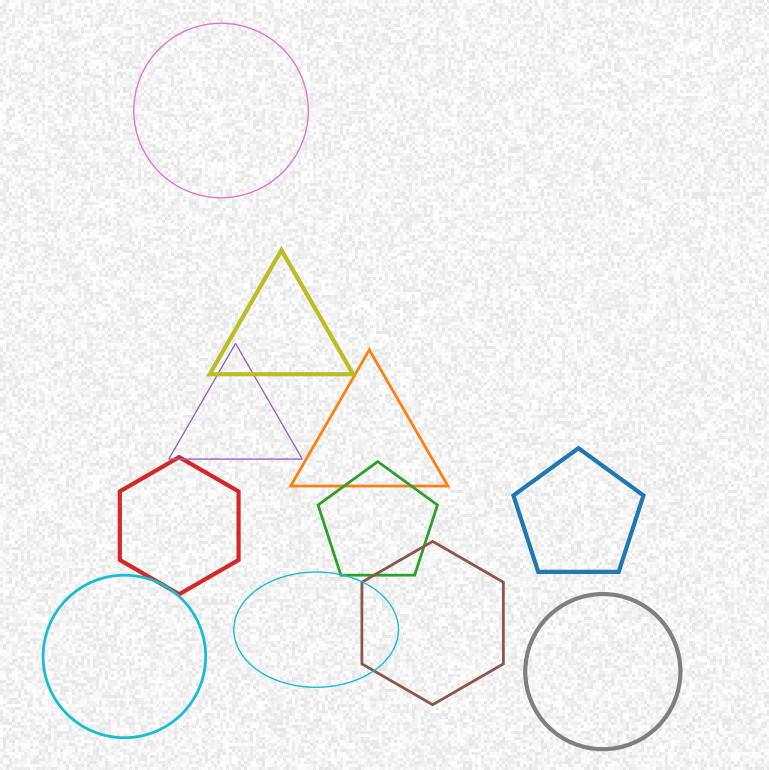[{"shape": "pentagon", "thickness": 1.5, "radius": 0.44, "center": [0.751, 0.329]}, {"shape": "triangle", "thickness": 1, "radius": 0.59, "center": [0.48, 0.428]}, {"shape": "pentagon", "thickness": 1, "radius": 0.41, "center": [0.491, 0.319]}, {"shape": "hexagon", "thickness": 1.5, "radius": 0.45, "center": [0.233, 0.317]}, {"shape": "triangle", "thickness": 0.5, "radius": 0.5, "center": [0.306, 0.454]}, {"shape": "hexagon", "thickness": 1, "radius": 0.53, "center": [0.562, 0.191]}, {"shape": "circle", "thickness": 0.5, "radius": 0.57, "center": [0.287, 0.856]}, {"shape": "circle", "thickness": 1.5, "radius": 0.5, "center": [0.783, 0.128]}, {"shape": "triangle", "thickness": 1.5, "radius": 0.54, "center": [0.365, 0.568]}, {"shape": "oval", "thickness": 0.5, "radius": 0.53, "center": [0.411, 0.182]}, {"shape": "circle", "thickness": 1, "radius": 0.53, "center": [0.162, 0.147]}]